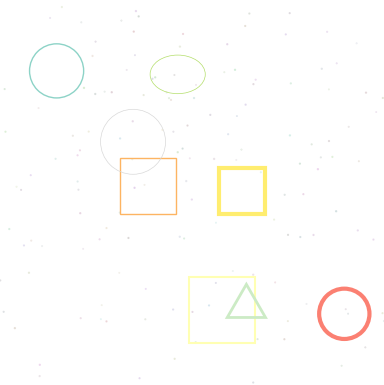[{"shape": "circle", "thickness": 1, "radius": 0.35, "center": [0.147, 0.816]}, {"shape": "square", "thickness": 1.5, "radius": 0.42, "center": [0.576, 0.195]}, {"shape": "circle", "thickness": 3, "radius": 0.33, "center": [0.894, 0.185]}, {"shape": "square", "thickness": 1, "radius": 0.36, "center": [0.384, 0.518]}, {"shape": "oval", "thickness": 0.5, "radius": 0.36, "center": [0.462, 0.807]}, {"shape": "circle", "thickness": 0.5, "radius": 0.42, "center": [0.346, 0.632]}, {"shape": "triangle", "thickness": 2, "radius": 0.29, "center": [0.64, 0.204]}, {"shape": "square", "thickness": 3, "radius": 0.3, "center": [0.629, 0.504]}]